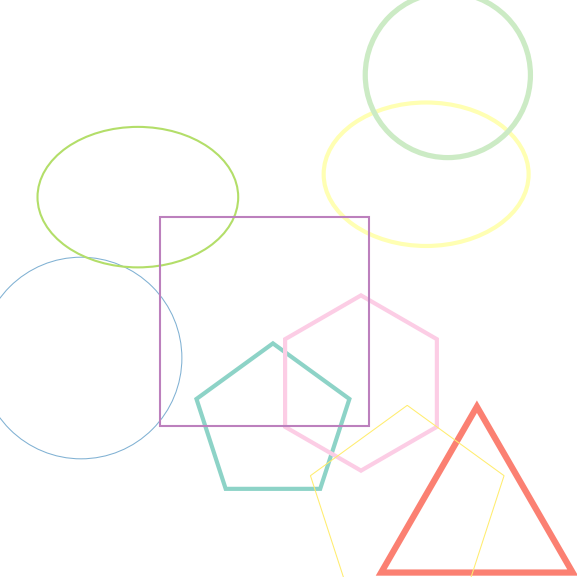[{"shape": "pentagon", "thickness": 2, "radius": 0.7, "center": [0.473, 0.265]}, {"shape": "oval", "thickness": 2, "radius": 0.89, "center": [0.738, 0.697]}, {"shape": "triangle", "thickness": 3, "radius": 0.96, "center": [0.826, 0.103]}, {"shape": "circle", "thickness": 0.5, "radius": 0.87, "center": [0.14, 0.379]}, {"shape": "oval", "thickness": 1, "radius": 0.87, "center": [0.239, 0.658]}, {"shape": "hexagon", "thickness": 2, "radius": 0.76, "center": [0.625, 0.336]}, {"shape": "square", "thickness": 1, "radius": 0.91, "center": [0.458, 0.443]}, {"shape": "circle", "thickness": 2.5, "radius": 0.72, "center": [0.775, 0.869]}, {"shape": "pentagon", "thickness": 0.5, "radius": 0.88, "center": [0.705, 0.121]}]